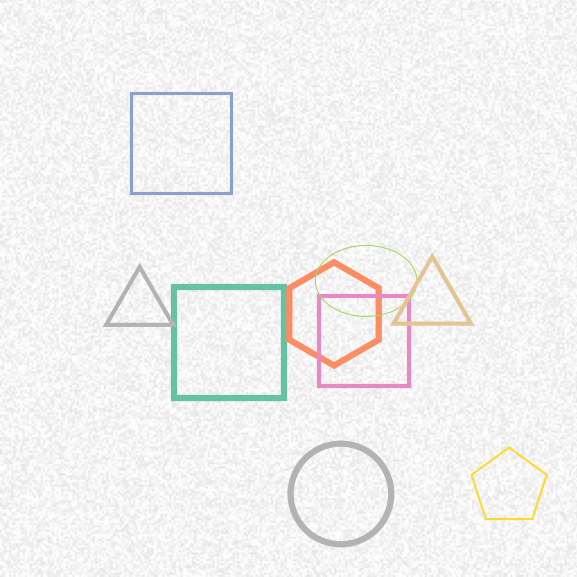[{"shape": "square", "thickness": 3, "radius": 0.48, "center": [0.396, 0.406]}, {"shape": "hexagon", "thickness": 3, "radius": 0.45, "center": [0.578, 0.456]}, {"shape": "square", "thickness": 1.5, "radius": 0.44, "center": [0.313, 0.752]}, {"shape": "square", "thickness": 2, "radius": 0.39, "center": [0.63, 0.408]}, {"shape": "oval", "thickness": 0.5, "radius": 0.44, "center": [0.634, 0.513]}, {"shape": "pentagon", "thickness": 1, "radius": 0.34, "center": [0.882, 0.156]}, {"shape": "triangle", "thickness": 2, "radius": 0.39, "center": [0.749, 0.477]}, {"shape": "circle", "thickness": 3, "radius": 0.44, "center": [0.59, 0.144]}, {"shape": "triangle", "thickness": 2, "radius": 0.33, "center": [0.242, 0.47]}]